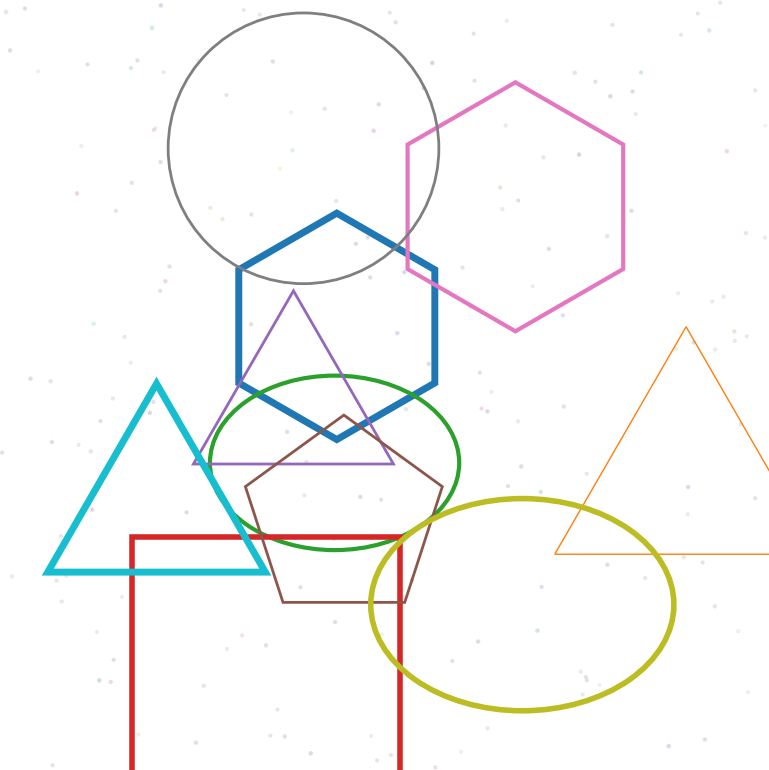[{"shape": "hexagon", "thickness": 2.5, "radius": 0.74, "center": [0.437, 0.576]}, {"shape": "triangle", "thickness": 0.5, "radius": 0.98, "center": [0.891, 0.379]}, {"shape": "oval", "thickness": 1.5, "radius": 0.81, "center": [0.435, 0.399]}, {"shape": "square", "thickness": 2, "radius": 0.87, "center": [0.346, 0.128]}, {"shape": "triangle", "thickness": 1, "radius": 0.75, "center": [0.381, 0.472]}, {"shape": "pentagon", "thickness": 1, "radius": 0.67, "center": [0.447, 0.326]}, {"shape": "hexagon", "thickness": 1.5, "radius": 0.81, "center": [0.669, 0.731]}, {"shape": "circle", "thickness": 1, "radius": 0.88, "center": [0.394, 0.807]}, {"shape": "oval", "thickness": 2, "radius": 0.98, "center": [0.678, 0.215]}, {"shape": "triangle", "thickness": 2.5, "radius": 0.82, "center": [0.203, 0.339]}]